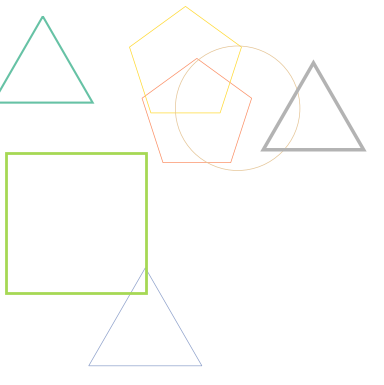[{"shape": "triangle", "thickness": 1.5, "radius": 0.75, "center": [0.111, 0.808]}, {"shape": "pentagon", "thickness": 0.5, "radius": 0.75, "center": [0.511, 0.699]}, {"shape": "triangle", "thickness": 0.5, "radius": 0.85, "center": [0.377, 0.135]}, {"shape": "square", "thickness": 2, "radius": 0.91, "center": [0.197, 0.42]}, {"shape": "pentagon", "thickness": 0.5, "radius": 0.76, "center": [0.482, 0.83]}, {"shape": "circle", "thickness": 0.5, "radius": 0.81, "center": [0.617, 0.719]}, {"shape": "triangle", "thickness": 2.5, "radius": 0.75, "center": [0.814, 0.686]}]